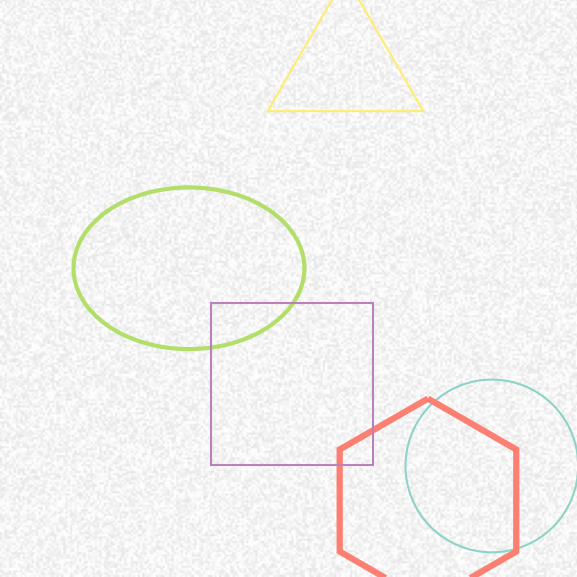[{"shape": "circle", "thickness": 1, "radius": 0.75, "center": [0.852, 0.192]}, {"shape": "hexagon", "thickness": 3, "radius": 0.88, "center": [0.741, 0.132]}, {"shape": "oval", "thickness": 2, "radius": 1.0, "center": [0.327, 0.535]}, {"shape": "square", "thickness": 1, "radius": 0.7, "center": [0.506, 0.334]}, {"shape": "triangle", "thickness": 1, "radius": 0.78, "center": [0.598, 0.884]}]